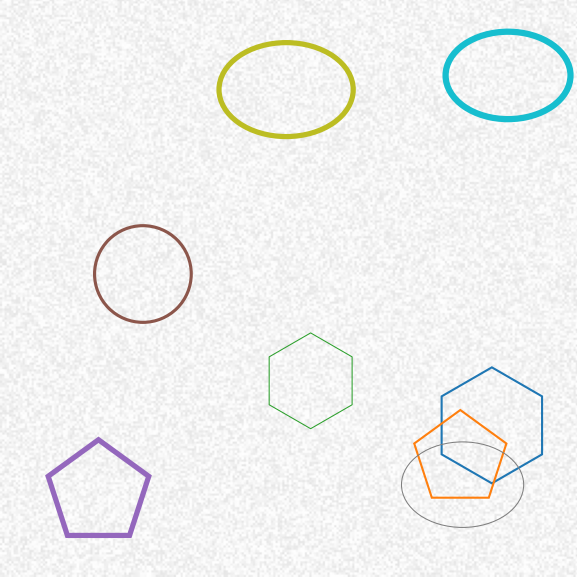[{"shape": "hexagon", "thickness": 1, "radius": 0.5, "center": [0.852, 0.263]}, {"shape": "pentagon", "thickness": 1, "radius": 0.42, "center": [0.797, 0.205]}, {"shape": "hexagon", "thickness": 0.5, "radius": 0.41, "center": [0.538, 0.34]}, {"shape": "pentagon", "thickness": 2.5, "radius": 0.46, "center": [0.171, 0.146]}, {"shape": "circle", "thickness": 1.5, "radius": 0.42, "center": [0.247, 0.525]}, {"shape": "oval", "thickness": 0.5, "radius": 0.53, "center": [0.801, 0.16]}, {"shape": "oval", "thickness": 2.5, "radius": 0.58, "center": [0.495, 0.844]}, {"shape": "oval", "thickness": 3, "radius": 0.54, "center": [0.88, 0.869]}]